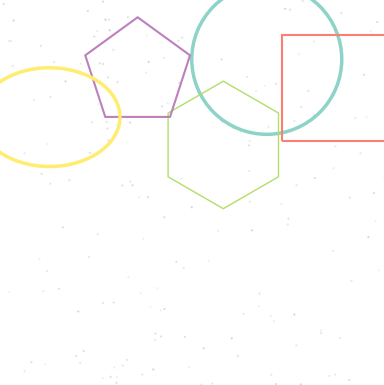[{"shape": "circle", "thickness": 2.5, "radius": 0.97, "center": [0.693, 0.846]}, {"shape": "square", "thickness": 1.5, "radius": 0.69, "center": [0.869, 0.771]}, {"shape": "hexagon", "thickness": 1, "radius": 0.83, "center": [0.58, 0.624]}, {"shape": "pentagon", "thickness": 1.5, "radius": 0.72, "center": [0.358, 0.812]}, {"shape": "oval", "thickness": 2.5, "radius": 0.92, "center": [0.128, 0.696]}]